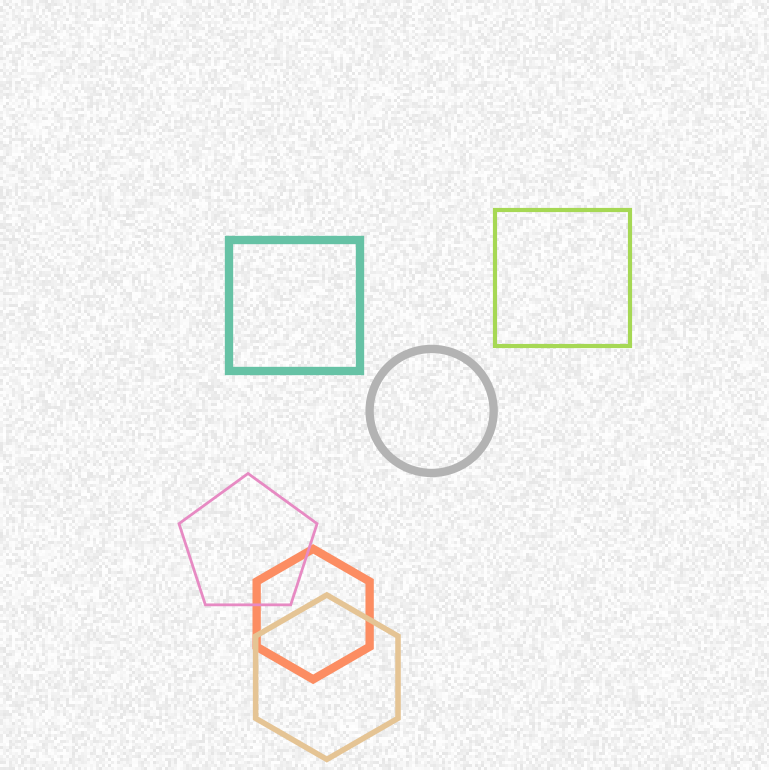[{"shape": "square", "thickness": 3, "radius": 0.43, "center": [0.382, 0.603]}, {"shape": "hexagon", "thickness": 3, "radius": 0.42, "center": [0.407, 0.202]}, {"shape": "pentagon", "thickness": 1, "radius": 0.47, "center": [0.322, 0.291]}, {"shape": "square", "thickness": 1.5, "radius": 0.44, "center": [0.731, 0.639]}, {"shape": "hexagon", "thickness": 2, "radius": 0.53, "center": [0.424, 0.121]}, {"shape": "circle", "thickness": 3, "radius": 0.4, "center": [0.561, 0.466]}]